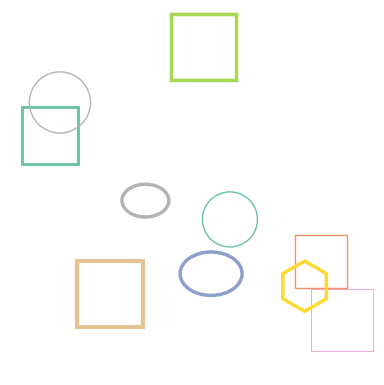[{"shape": "square", "thickness": 2, "radius": 0.37, "center": [0.13, 0.648]}, {"shape": "circle", "thickness": 1, "radius": 0.36, "center": [0.597, 0.43]}, {"shape": "square", "thickness": 1, "radius": 0.34, "center": [0.834, 0.321]}, {"shape": "oval", "thickness": 2.5, "radius": 0.4, "center": [0.548, 0.289]}, {"shape": "square", "thickness": 0.5, "radius": 0.4, "center": [0.888, 0.168]}, {"shape": "square", "thickness": 2.5, "radius": 0.43, "center": [0.529, 0.878]}, {"shape": "hexagon", "thickness": 2.5, "radius": 0.33, "center": [0.791, 0.257]}, {"shape": "square", "thickness": 3, "radius": 0.43, "center": [0.286, 0.236]}, {"shape": "oval", "thickness": 2.5, "radius": 0.3, "center": [0.378, 0.479]}, {"shape": "circle", "thickness": 1, "radius": 0.4, "center": [0.156, 0.734]}]